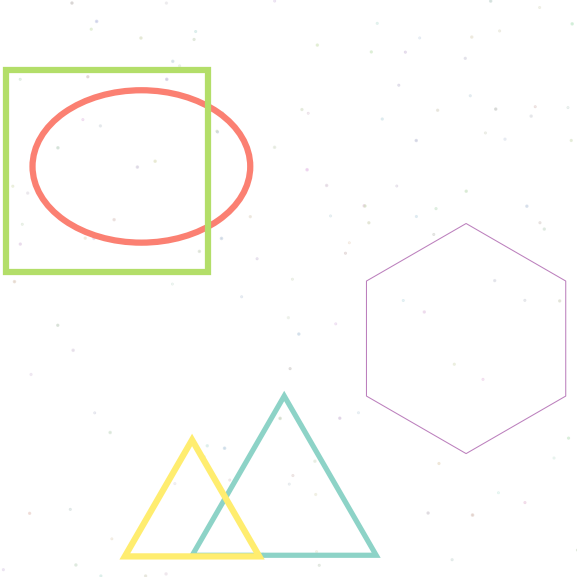[{"shape": "triangle", "thickness": 2.5, "radius": 0.92, "center": [0.492, 0.13]}, {"shape": "oval", "thickness": 3, "radius": 0.94, "center": [0.245, 0.711]}, {"shape": "square", "thickness": 3, "radius": 0.87, "center": [0.185, 0.704]}, {"shape": "hexagon", "thickness": 0.5, "radius": 1.0, "center": [0.807, 0.413]}, {"shape": "triangle", "thickness": 3, "radius": 0.67, "center": [0.333, 0.103]}]